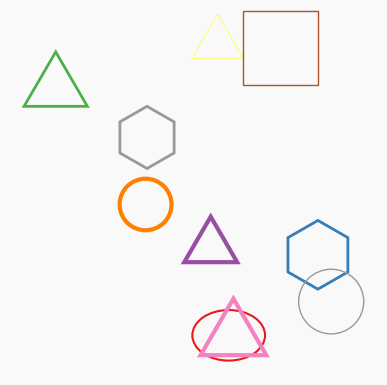[{"shape": "oval", "thickness": 1.5, "radius": 0.47, "center": [0.59, 0.129]}, {"shape": "hexagon", "thickness": 2, "radius": 0.45, "center": [0.82, 0.338]}, {"shape": "triangle", "thickness": 2, "radius": 0.47, "center": [0.144, 0.771]}, {"shape": "triangle", "thickness": 3, "radius": 0.39, "center": [0.544, 0.358]}, {"shape": "circle", "thickness": 3, "radius": 0.33, "center": [0.376, 0.469]}, {"shape": "triangle", "thickness": 0.5, "radius": 0.38, "center": [0.562, 0.887]}, {"shape": "square", "thickness": 1, "radius": 0.48, "center": [0.724, 0.876]}, {"shape": "triangle", "thickness": 3, "radius": 0.49, "center": [0.602, 0.126]}, {"shape": "circle", "thickness": 1, "radius": 0.42, "center": [0.855, 0.217]}, {"shape": "hexagon", "thickness": 2, "radius": 0.4, "center": [0.379, 0.643]}]